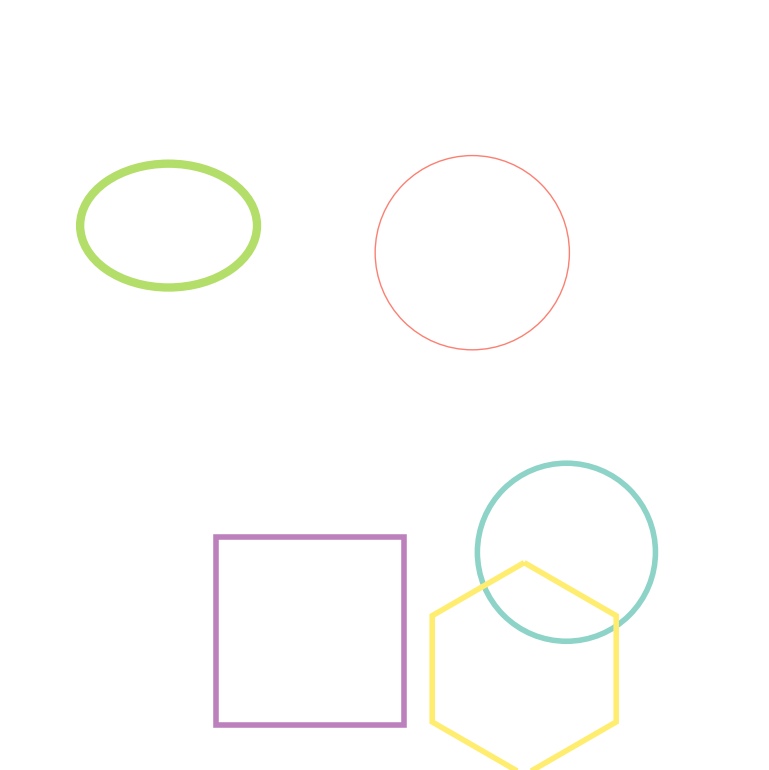[{"shape": "circle", "thickness": 2, "radius": 0.58, "center": [0.736, 0.283]}, {"shape": "circle", "thickness": 0.5, "radius": 0.63, "center": [0.613, 0.672]}, {"shape": "oval", "thickness": 3, "radius": 0.57, "center": [0.219, 0.707]}, {"shape": "square", "thickness": 2, "radius": 0.61, "center": [0.403, 0.181]}, {"shape": "hexagon", "thickness": 2, "radius": 0.69, "center": [0.681, 0.131]}]